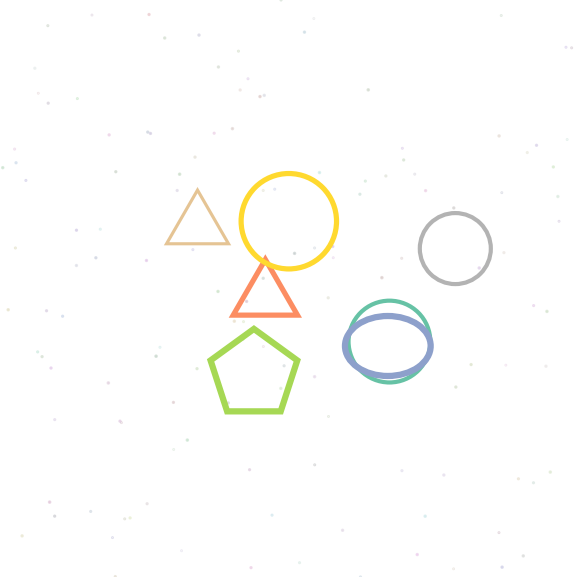[{"shape": "circle", "thickness": 2, "radius": 0.35, "center": [0.674, 0.408]}, {"shape": "triangle", "thickness": 2.5, "radius": 0.32, "center": [0.459, 0.486]}, {"shape": "oval", "thickness": 3, "radius": 0.37, "center": [0.672, 0.4]}, {"shape": "pentagon", "thickness": 3, "radius": 0.39, "center": [0.44, 0.351]}, {"shape": "circle", "thickness": 2.5, "radius": 0.41, "center": [0.5, 0.616]}, {"shape": "triangle", "thickness": 1.5, "radius": 0.31, "center": [0.342, 0.608]}, {"shape": "circle", "thickness": 2, "radius": 0.31, "center": [0.788, 0.569]}]